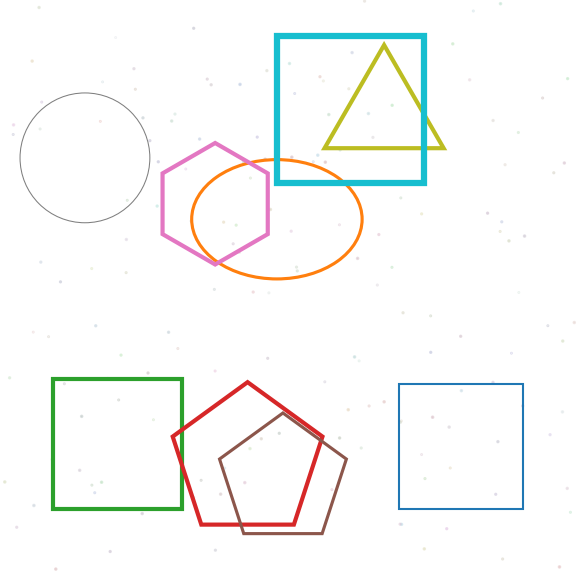[{"shape": "square", "thickness": 1, "radius": 0.54, "center": [0.798, 0.226]}, {"shape": "oval", "thickness": 1.5, "radius": 0.74, "center": [0.479, 0.619]}, {"shape": "square", "thickness": 2, "radius": 0.56, "center": [0.203, 0.23]}, {"shape": "pentagon", "thickness": 2, "radius": 0.68, "center": [0.429, 0.201]}, {"shape": "pentagon", "thickness": 1.5, "radius": 0.58, "center": [0.49, 0.169]}, {"shape": "hexagon", "thickness": 2, "radius": 0.53, "center": [0.373, 0.646]}, {"shape": "circle", "thickness": 0.5, "radius": 0.56, "center": [0.147, 0.726]}, {"shape": "triangle", "thickness": 2, "radius": 0.6, "center": [0.665, 0.802]}, {"shape": "square", "thickness": 3, "radius": 0.64, "center": [0.606, 0.809]}]